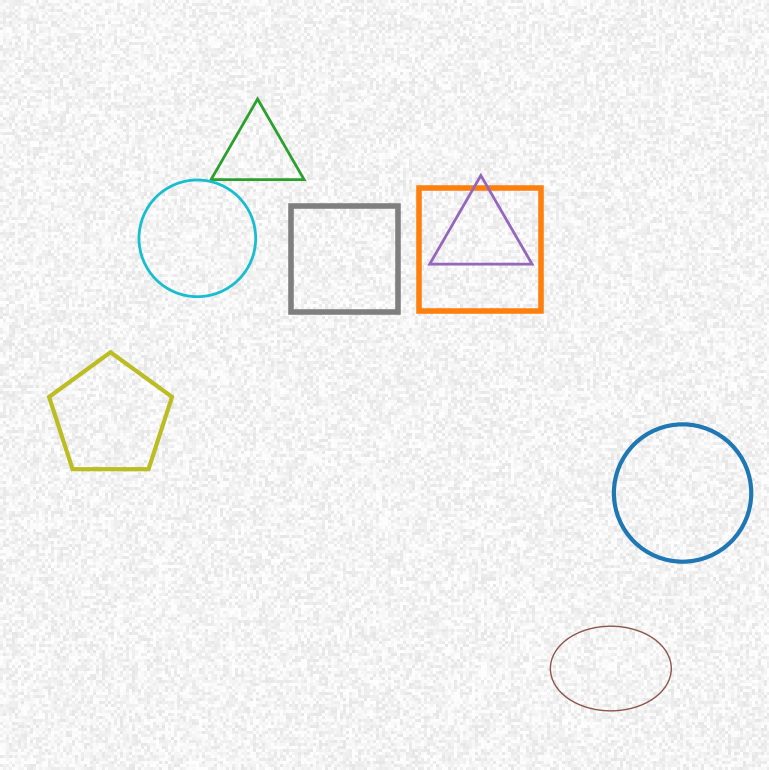[{"shape": "circle", "thickness": 1.5, "radius": 0.45, "center": [0.886, 0.36]}, {"shape": "square", "thickness": 2, "radius": 0.4, "center": [0.623, 0.676]}, {"shape": "triangle", "thickness": 1, "radius": 0.35, "center": [0.335, 0.802]}, {"shape": "triangle", "thickness": 1, "radius": 0.38, "center": [0.625, 0.695]}, {"shape": "oval", "thickness": 0.5, "radius": 0.39, "center": [0.793, 0.132]}, {"shape": "square", "thickness": 2, "radius": 0.35, "center": [0.447, 0.664]}, {"shape": "pentagon", "thickness": 1.5, "radius": 0.42, "center": [0.144, 0.459]}, {"shape": "circle", "thickness": 1, "radius": 0.38, "center": [0.256, 0.69]}]